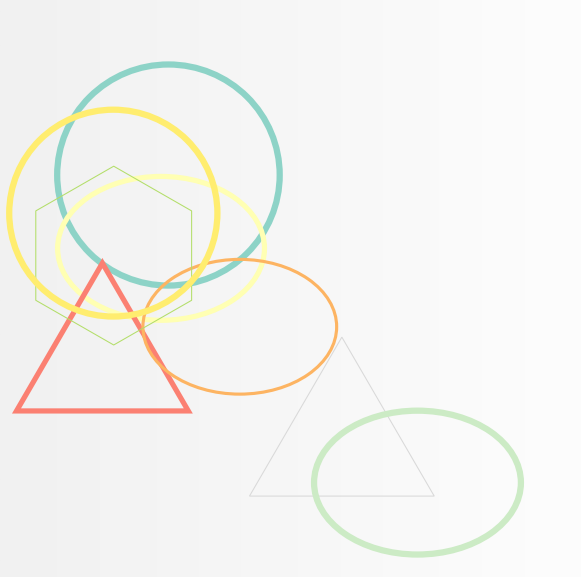[{"shape": "circle", "thickness": 3, "radius": 0.96, "center": [0.29, 0.696]}, {"shape": "oval", "thickness": 2.5, "radius": 0.89, "center": [0.277, 0.569]}, {"shape": "triangle", "thickness": 2.5, "radius": 0.85, "center": [0.176, 0.373]}, {"shape": "oval", "thickness": 1.5, "radius": 0.83, "center": [0.413, 0.433]}, {"shape": "hexagon", "thickness": 0.5, "radius": 0.77, "center": [0.196, 0.557]}, {"shape": "triangle", "thickness": 0.5, "radius": 0.92, "center": [0.588, 0.232]}, {"shape": "oval", "thickness": 3, "radius": 0.89, "center": [0.718, 0.163]}, {"shape": "circle", "thickness": 3, "radius": 0.9, "center": [0.195, 0.63]}]